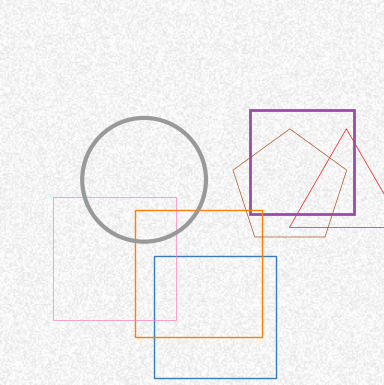[{"shape": "triangle", "thickness": 0.5, "radius": 0.85, "center": [0.9, 0.495]}, {"shape": "square", "thickness": 1, "radius": 0.79, "center": [0.559, 0.176]}, {"shape": "square", "thickness": 2, "radius": 0.68, "center": [0.783, 0.578]}, {"shape": "square", "thickness": 1, "radius": 0.83, "center": [0.515, 0.29]}, {"shape": "pentagon", "thickness": 0.5, "radius": 0.78, "center": [0.753, 0.51]}, {"shape": "square", "thickness": 0.5, "radius": 0.8, "center": [0.297, 0.329]}, {"shape": "circle", "thickness": 3, "radius": 0.8, "center": [0.374, 0.533]}]